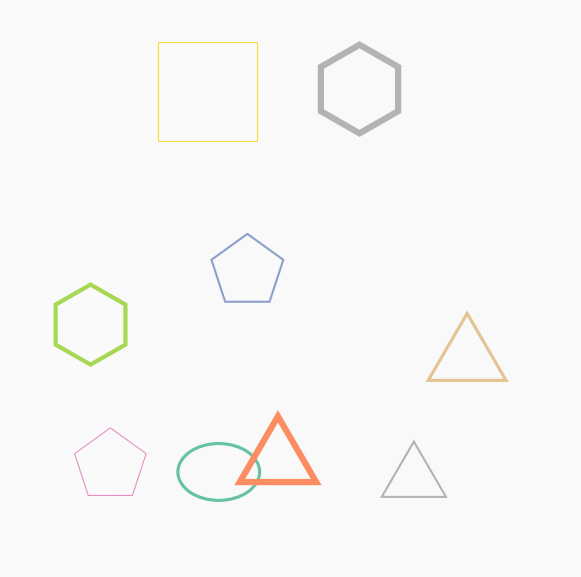[{"shape": "oval", "thickness": 1.5, "radius": 0.35, "center": [0.376, 0.182]}, {"shape": "triangle", "thickness": 3, "radius": 0.38, "center": [0.478, 0.202]}, {"shape": "pentagon", "thickness": 1, "radius": 0.32, "center": [0.426, 0.529]}, {"shape": "pentagon", "thickness": 0.5, "radius": 0.32, "center": [0.19, 0.194]}, {"shape": "hexagon", "thickness": 2, "radius": 0.35, "center": [0.156, 0.437]}, {"shape": "square", "thickness": 0.5, "radius": 0.43, "center": [0.357, 0.841]}, {"shape": "triangle", "thickness": 1.5, "radius": 0.39, "center": [0.804, 0.379]}, {"shape": "triangle", "thickness": 1, "radius": 0.32, "center": [0.712, 0.171]}, {"shape": "hexagon", "thickness": 3, "radius": 0.38, "center": [0.619, 0.845]}]